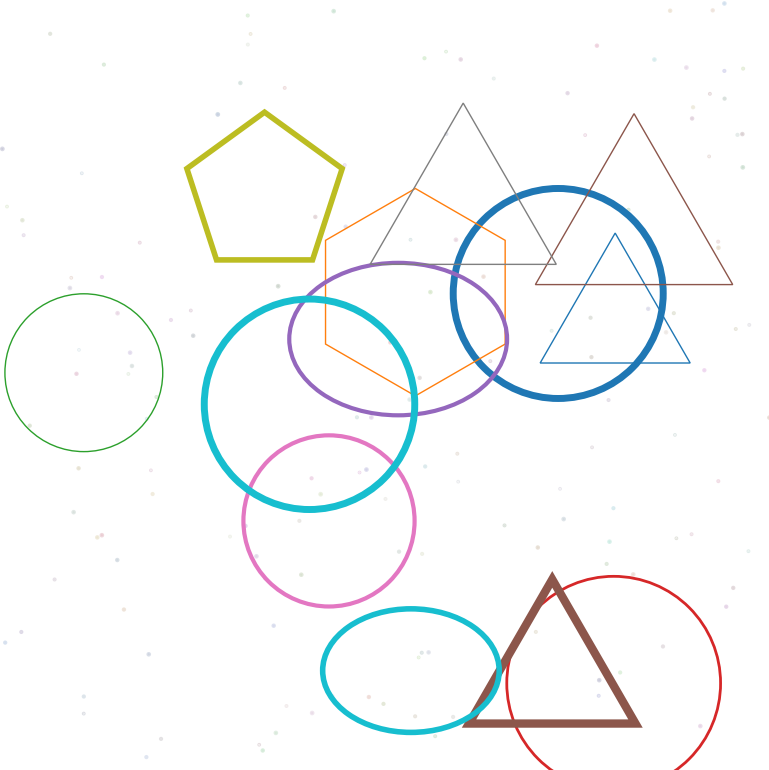[{"shape": "circle", "thickness": 2.5, "radius": 0.68, "center": [0.725, 0.619]}, {"shape": "triangle", "thickness": 0.5, "radius": 0.56, "center": [0.799, 0.585]}, {"shape": "hexagon", "thickness": 0.5, "radius": 0.67, "center": [0.539, 0.621]}, {"shape": "circle", "thickness": 0.5, "radius": 0.51, "center": [0.109, 0.516]}, {"shape": "circle", "thickness": 1, "radius": 0.69, "center": [0.797, 0.113]}, {"shape": "oval", "thickness": 1.5, "radius": 0.71, "center": [0.517, 0.56]}, {"shape": "triangle", "thickness": 3, "radius": 0.62, "center": [0.717, 0.123]}, {"shape": "triangle", "thickness": 0.5, "radius": 0.74, "center": [0.823, 0.704]}, {"shape": "circle", "thickness": 1.5, "radius": 0.56, "center": [0.427, 0.323]}, {"shape": "triangle", "thickness": 0.5, "radius": 0.7, "center": [0.602, 0.726]}, {"shape": "pentagon", "thickness": 2, "radius": 0.53, "center": [0.344, 0.748]}, {"shape": "oval", "thickness": 2, "radius": 0.57, "center": [0.534, 0.129]}, {"shape": "circle", "thickness": 2.5, "radius": 0.68, "center": [0.402, 0.475]}]